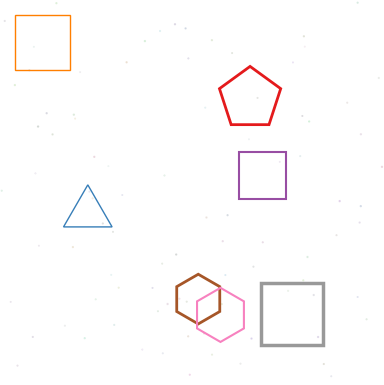[{"shape": "pentagon", "thickness": 2, "radius": 0.42, "center": [0.65, 0.744]}, {"shape": "triangle", "thickness": 1, "radius": 0.36, "center": [0.228, 0.447]}, {"shape": "square", "thickness": 1.5, "radius": 0.31, "center": [0.681, 0.543]}, {"shape": "square", "thickness": 1, "radius": 0.36, "center": [0.111, 0.89]}, {"shape": "hexagon", "thickness": 2, "radius": 0.32, "center": [0.515, 0.223]}, {"shape": "hexagon", "thickness": 1.5, "radius": 0.35, "center": [0.573, 0.182]}, {"shape": "square", "thickness": 2.5, "radius": 0.4, "center": [0.759, 0.186]}]